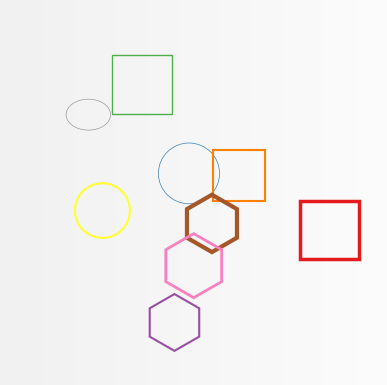[{"shape": "square", "thickness": 2.5, "radius": 0.38, "center": [0.85, 0.403]}, {"shape": "circle", "thickness": 0.5, "radius": 0.39, "center": [0.488, 0.55]}, {"shape": "square", "thickness": 1, "radius": 0.39, "center": [0.366, 0.78]}, {"shape": "hexagon", "thickness": 1.5, "radius": 0.37, "center": [0.45, 0.162]}, {"shape": "square", "thickness": 1.5, "radius": 0.33, "center": [0.617, 0.544]}, {"shape": "circle", "thickness": 1.5, "radius": 0.36, "center": [0.264, 0.453]}, {"shape": "hexagon", "thickness": 3, "radius": 0.37, "center": [0.547, 0.42]}, {"shape": "hexagon", "thickness": 2, "radius": 0.42, "center": [0.5, 0.31]}, {"shape": "oval", "thickness": 0.5, "radius": 0.29, "center": [0.228, 0.702]}]